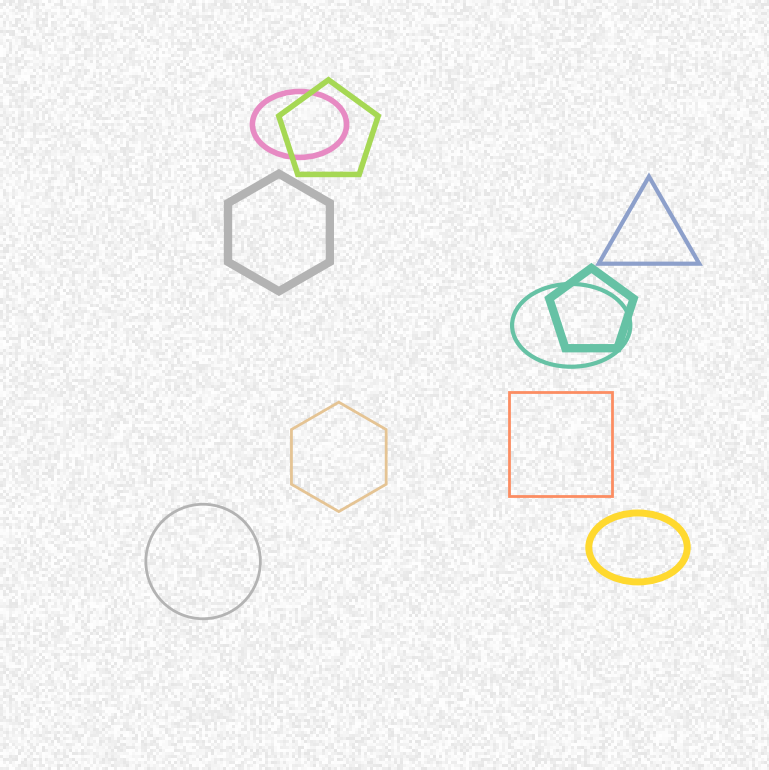[{"shape": "oval", "thickness": 1.5, "radius": 0.38, "center": [0.742, 0.577]}, {"shape": "pentagon", "thickness": 3, "radius": 0.29, "center": [0.768, 0.594]}, {"shape": "square", "thickness": 1, "radius": 0.34, "center": [0.728, 0.423]}, {"shape": "triangle", "thickness": 1.5, "radius": 0.38, "center": [0.843, 0.695]}, {"shape": "oval", "thickness": 2, "radius": 0.31, "center": [0.389, 0.838]}, {"shape": "pentagon", "thickness": 2, "radius": 0.34, "center": [0.427, 0.828]}, {"shape": "oval", "thickness": 2.5, "radius": 0.32, "center": [0.829, 0.289]}, {"shape": "hexagon", "thickness": 1, "radius": 0.36, "center": [0.44, 0.407]}, {"shape": "hexagon", "thickness": 3, "radius": 0.38, "center": [0.362, 0.698]}, {"shape": "circle", "thickness": 1, "radius": 0.37, "center": [0.264, 0.271]}]